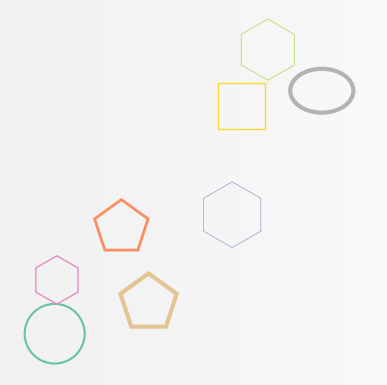[{"shape": "circle", "thickness": 1.5, "radius": 0.39, "center": [0.141, 0.133]}, {"shape": "pentagon", "thickness": 2, "radius": 0.36, "center": [0.313, 0.409]}, {"shape": "hexagon", "thickness": 0.5, "radius": 0.43, "center": [0.599, 0.442]}, {"shape": "hexagon", "thickness": 1, "radius": 0.31, "center": [0.147, 0.273]}, {"shape": "hexagon", "thickness": 0.5, "radius": 0.4, "center": [0.691, 0.871]}, {"shape": "square", "thickness": 1, "radius": 0.3, "center": [0.624, 0.725]}, {"shape": "pentagon", "thickness": 3, "radius": 0.38, "center": [0.383, 0.213]}, {"shape": "oval", "thickness": 3, "radius": 0.41, "center": [0.831, 0.764]}]